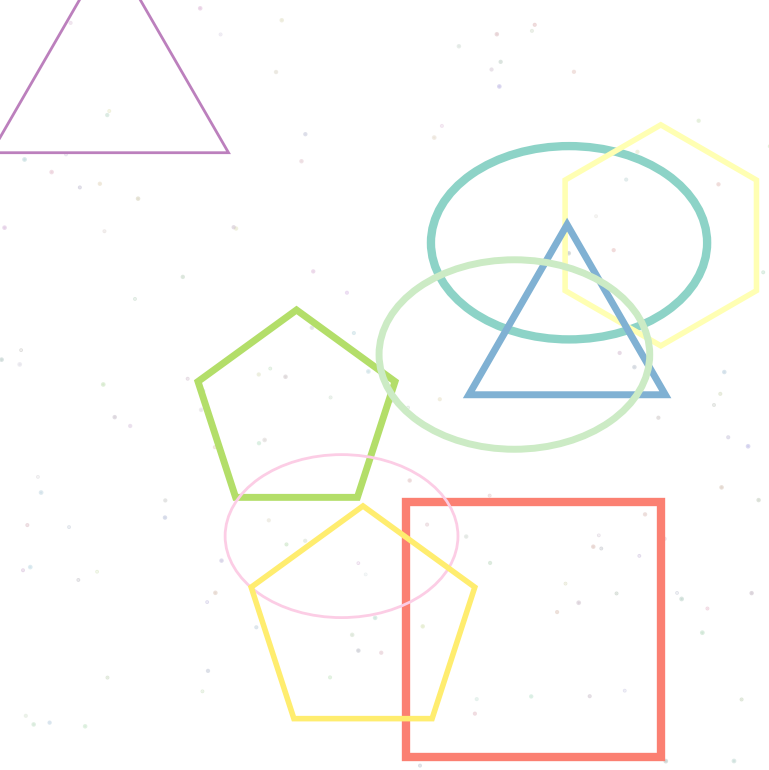[{"shape": "oval", "thickness": 3, "radius": 0.9, "center": [0.739, 0.685]}, {"shape": "hexagon", "thickness": 2, "radius": 0.72, "center": [0.858, 0.694]}, {"shape": "square", "thickness": 3, "radius": 0.83, "center": [0.693, 0.183]}, {"shape": "triangle", "thickness": 2.5, "radius": 0.74, "center": [0.737, 0.561]}, {"shape": "pentagon", "thickness": 2.5, "radius": 0.67, "center": [0.385, 0.463]}, {"shape": "oval", "thickness": 1, "radius": 0.76, "center": [0.444, 0.304]}, {"shape": "triangle", "thickness": 1, "radius": 0.89, "center": [0.143, 0.891]}, {"shape": "oval", "thickness": 2.5, "radius": 0.88, "center": [0.668, 0.54]}, {"shape": "pentagon", "thickness": 2, "radius": 0.76, "center": [0.471, 0.19]}]